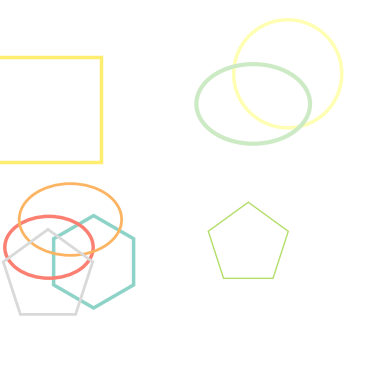[{"shape": "hexagon", "thickness": 2.5, "radius": 0.6, "center": [0.243, 0.32]}, {"shape": "circle", "thickness": 2.5, "radius": 0.7, "center": [0.747, 0.808]}, {"shape": "oval", "thickness": 2.5, "radius": 0.57, "center": [0.127, 0.358]}, {"shape": "oval", "thickness": 2, "radius": 0.67, "center": [0.183, 0.43]}, {"shape": "pentagon", "thickness": 1, "radius": 0.55, "center": [0.645, 0.365]}, {"shape": "pentagon", "thickness": 2, "radius": 0.61, "center": [0.125, 0.282]}, {"shape": "oval", "thickness": 3, "radius": 0.74, "center": [0.658, 0.73]}, {"shape": "square", "thickness": 2.5, "radius": 0.68, "center": [0.126, 0.715]}]